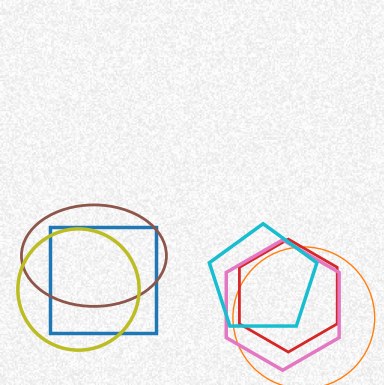[{"shape": "square", "thickness": 2.5, "radius": 0.69, "center": [0.268, 0.273]}, {"shape": "circle", "thickness": 1, "radius": 0.92, "center": [0.789, 0.175]}, {"shape": "hexagon", "thickness": 2, "radius": 0.73, "center": [0.749, 0.232]}, {"shape": "oval", "thickness": 2, "radius": 0.94, "center": [0.244, 0.336]}, {"shape": "hexagon", "thickness": 2.5, "radius": 0.85, "center": [0.734, 0.208]}, {"shape": "circle", "thickness": 2.5, "radius": 0.79, "center": [0.204, 0.248]}, {"shape": "pentagon", "thickness": 2.5, "radius": 0.73, "center": [0.683, 0.272]}]